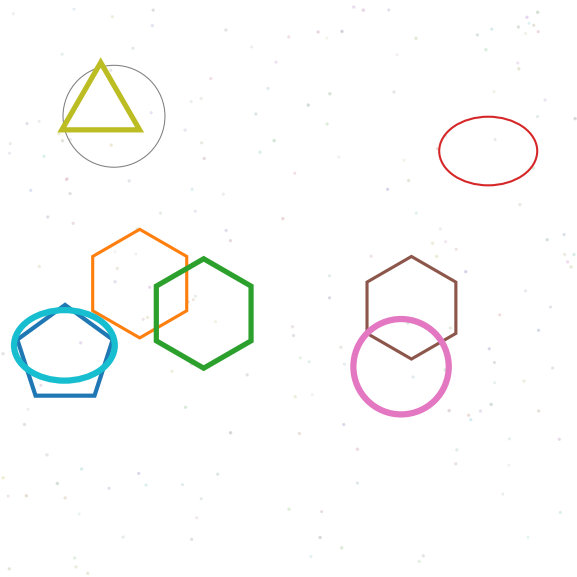[{"shape": "pentagon", "thickness": 2, "radius": 0.43, "center": [0.113, 0.384]}, {"shape": "hexagon", "thickness": 1.5, "radius": 0.47, "center": [0.242, 0.508]}, {"shape": "hexagon", "thickness": 2.5, "radius": 0.47, "center": [0.353, 0.456]}, {"shape": "oval", "thickness": 1, "radius": 0.42, "center": [0.845, 0.738]}, {"shape": "hexagon", "thickness": 1.5, "radius": 0.44, "center": [0.712, 0.466]}, {"shape": "circle", "thickness": 3, "radius": 0.41, "center": [0.694, 0.364]}, {"shape": "circle", "thickness": 0.5, "radius": 0.44, "center": [0.197, 0.798]}, {"shape": "triangle", "thickness": 2.5, "radius": 0.39, "center": [0.174, 0.813]}, {"shape": "oval", "thickness": 3, "radius": 0.44, "center": [0.112, 0.401]}]